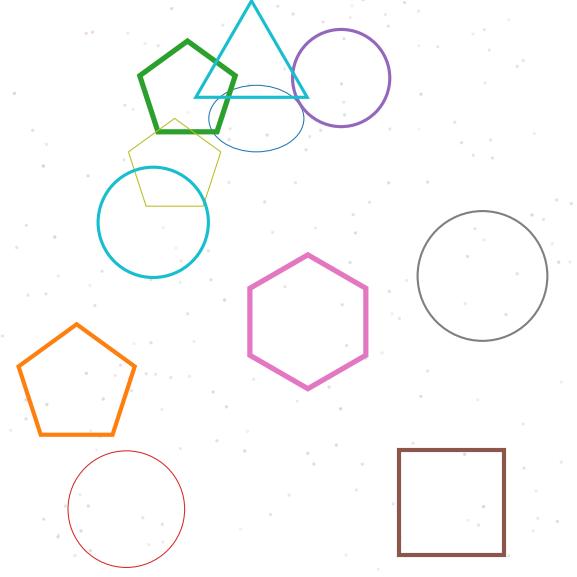[{"shape": "oval", "thickness": 0.5, "radius": 0.41, "center": [0.444, 0.794]}, {"shape": "pentagon", "thickness": 2, "radius": 0.53, "center": [0.133, 0.332]}, {"shape": "pentagon", "thickness": 2.5, "radius": 0.43, "center": [0.325, 0.841]}, {"shape": "circle", "thickness": 0.5, "radius": 0.5, "center": [0.219, 0.117]}, {"shape": "circle", "thickness": 1.5, "radius": 0.42, "center": [0.591, 0.864]}, {"shape": "square", "thickness": 2, "radius": 0.46, "center": [0.782, 0.128]}, {"shape": "hexagon", "thickness": 2.5, "radius": 0.58, "center": [0.533, 0.442]}, {"shape": "circle", "thickness": 1, "radius": 0.56, "center": [0.835, 0.521]}, {"shape": "pentagon", "thickness": 0.5, "radius": 0.42, "center": [0.302, 0.71]}, {"shape": "triangle", "thickness": 1.5, "radius": 0.56, "center": [0.436, 0.886]}, {"shape": "circle", "thickness": 1.5, "radius": 0.48, "center": [0.265, 0.614]}]